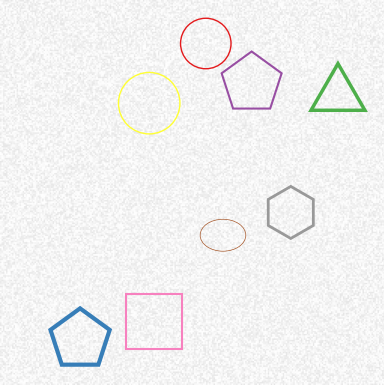[{"shape": "circle", "thickness": 1, "radius": 0.33, "center": [0.534, 0.887]}, {"shape": "pentagon", "thickness": 3, "radius": 0.4, "center": [0.208, 0.118]}, {"shape": "triangle", "thickness": 2.5, "radius": 0.4, "center": [0.878, 0.754]}, {"shape": "pentagon", "thickness": 1.5, "radius": 0.41, "center": [0.654, 0.784]}, {"shape": "circle", "thickness": 1, "radius": 0.4, "center": [0.388, 0.732]}, {"shape": "oval", "thickness": 0.5, "radius": 0.3, "center": [0.579, 0.389]}, {"shape": "square", "thickness": 1.5, "radius": 0.36, "center": [0.4, 0.165]}, {"shape": "hexagon", "thickness": 2, "radius": 0.34, "center": [0.755, 0.448]}]